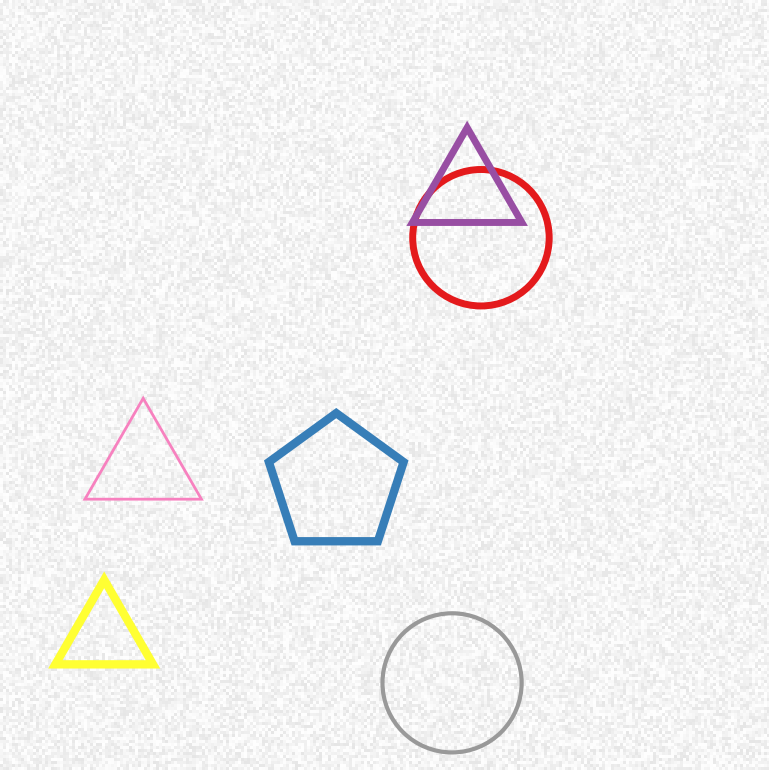[{"shape": "circle", "thickness": 2.5, "radius": 0.44, "center": [0.625, 0.691]}, {"shape": "pentagon", "thickness": 3, "radius": 0.46, "center": [0.437, 0.371]}, {"shape": "triangle", "thickness": 2.5, "radius": 0.41, "center": [0.607, 0.752]}, {"shape": "triangle", "thickness": 3, "radius": 0.37, "center": [0.135, 0.174]}, {"shape": "triangle", "thickness": 1, "radius": 0.44, "center": [0.186, 0.395]}, {"shape": "circle", "thickness": 1.5, "radius": 0.45, "center": [0.587, 0.113]}]